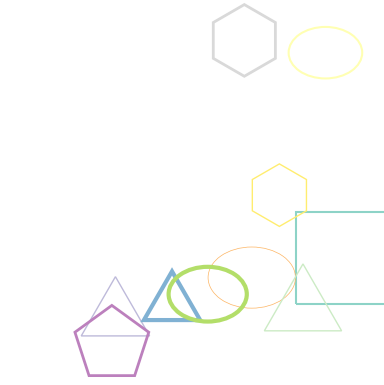[{"shape": "square", "thickness": 1.5, "radius": 0.6, "center": [0.888, 0.329]}, {"shape": "oval", "thickness": 1.5, "radius": 0.48, "center": [0.845, 0.863]}, {"shape": "triangle", "thickness": 1, "radius": 0.51, "center": [0.3, 0.179]}, {"shape": "triangle", "thickness": 3, "radius": 0.42, "center": [0.447, 0.211]}, {"shape": "oval", "thickness": 0.5, "radius": 0.57, "center": [0.654, 0.279]}, {"shape": "oval", "thickness": 3, "radius": 0.51, "center": [0.539, 0.236]}, {"shape": "hexagon", "thickness": 2, "radius": 0.47, "center": [0.635, 0.895]}, {"shape": "pentagon", "thickness": 2, "radius": 0.5, "center": [0.291, 0.106]}, {"shape": "triangle", "thickness": 1, "radius": 0.58, "center": [0.787, 0.199]}, {"shape": "hexagon", "thickness": 1, "radius": 0.41, "center": [0.726, 0.493]}]